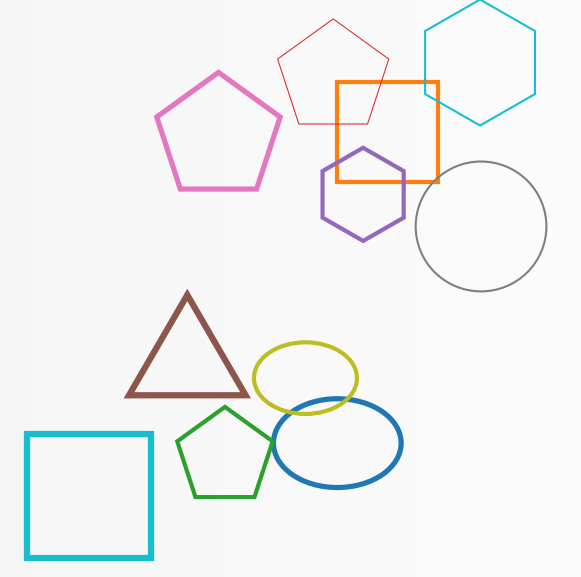[{"shape": "oval", "thickness": 2.5, "radius": 0.55, "center": [0.58, 0.232]}, {"shape": "square", "thickness": 2, "radius": 0.43, "center": [0.667, 0.771]}, {"shape": "pentagon", "thickness": 2, "radius": 0.43, "center": [0.387, 0.208]}, {"shape": "pentagon", "thickness": 0.5, "radius": 0.5, "center": [0.573, 0.866]}, {"shape": "hexagon", "thickness": 2, "radius": 0.4, "center": [0.625, 0.663]}, {"shape": "triangle", "thickness": 3, "radius": 0.58, "center": [0.322, 0.373]}, {"shape": "pentagon", "thickness": 2.5, "radius": 0.56, "center": [0.376, 0.762]}, {"shape": "circle", "thickness": 1, "radius": 0.56, "center": [0.828, 0.607]}, {"shape": "oval", "thickness": 2, "radius": 0.44, "center": [0.526, 0.344]}, {"shape": "square", "thickness": 3, "radius": 0.54, "center": [0.153, 0.141]}, {"shape": "hexagon", "thickness": 1, "radius": 0.55, "center": [0.826, 0.891]}]